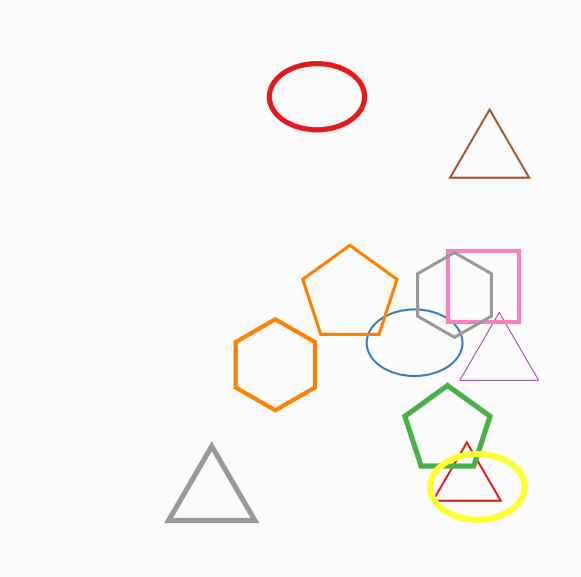[{"shape": "triangle", "thickness": 1, "radius": 0.34, "center": [0.803, 0.166]}, {"shape": "oval", "thickness": 2.5, "radius": 0.41, "center": [0.545, 0.832]}, {"shape": "oval", "thickness": 1, "radius": 0.41, "center": [0.713, 0.406]}, {"shape": "pentagon", "thickness": 2.5, "radius": 0.39, "center": [0.77, 0.254]}, {"shape": "triangle", "thickness": 0.5, "radius": 0.39, "center": [0.859, 0.38]}, {"shape": "pentagon", "thickness": 1.5, "radius": 0.43, "center": [0.602, 0.489]}, {"shape": "hexagon", "thickness": 2, "radius": 0.39, "center": [0.474, 0.367]}, {"shape": "oval", "thickness": 3, "radius": 0.41, "center": [0.822, 0.156]}, {"shape": "triangle", "thickness": 1, "radius": 0.39, "center": [0.842, 0.731]}, {"shape": "square", "thickness": 2, "radius": 0.31, "center": [0.832, 0.503]}, {"shape": "hexagon", "thickness": 1.5, "radius": 0.37, "center": [0.782, 0.488]}, {"shape": "triangle", "thickness": 2.5, "radius": 0.43, "center": [0.364, 0.141]}]